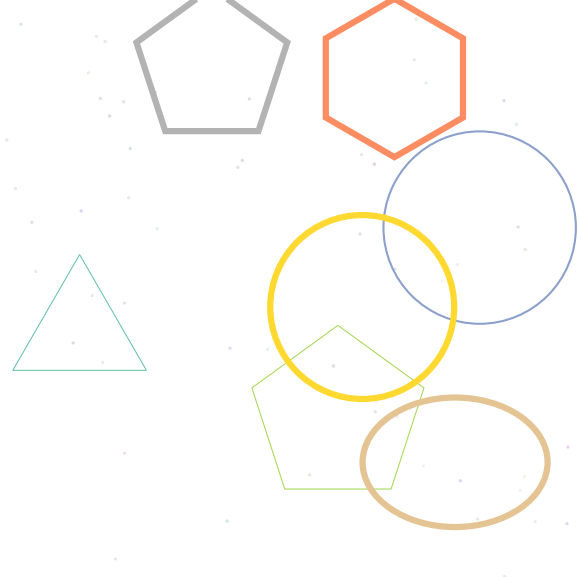[{"shape": "triangle", "thickness": 0.5, "radius": 0.67, "center": [0.138, 0.425]}, {"shape": "hexagon", "thickness": 3, "radius": 0.69, "center": [0.683, 0.864]}, {"shape": "circle", "thickness": 1, "radius": 0.83, "center": [0.831, 0.605]}, {"shape": "pentagon", "thickness": 0.5, "radius": 0.78, "center": [0.585, 0.279]}, {"shape": "circle", "thickness": 3, "radius": 0.8, "center": [0.627, 0.468]}, {"shape": "oval", "thickness": 3, "radius": 0.8, "center": [0.788, 0.199]}, {"shape": "pentagon", "thickness": 3, "radius": 0.69, "center": [0.367, 0.883]}]